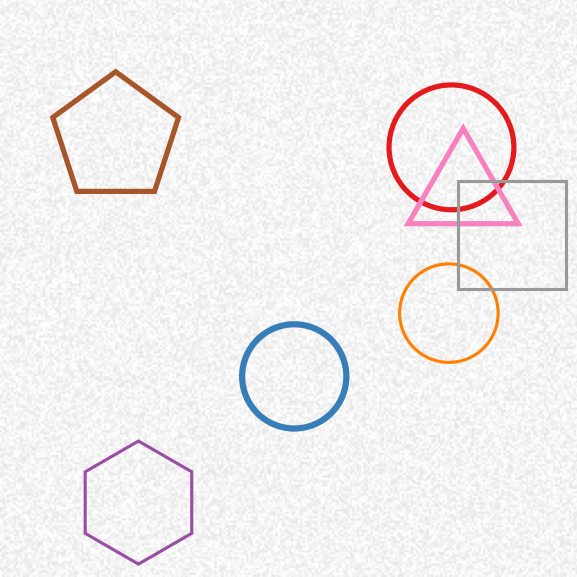[{"shape": "circle", "thickness": 2.5, "radius": 0.54, "center": [0.782, 0.744]}, {"shape": "circle", "thickness": 3, "radius": 0.45, "center": [0.51, 0.347]}, {"shape": "hexagon", "thickness": 1.5, "radius": 0.53, "center": [0.24, 0.129]}, {"shape": "circle", "thickness": 1.5, "radius": 0.43, "center": [0.777, 0.457]}, {"shape": "pentagon", "thickness": 2.5, "radius": 0.57, "center": [0.2, 0.76]}, {"shape": "triangle", "thickness": 2.5, "radius": 0.55, "center": [0.802, 0.667]}, {"shape": "square", "thickness": 1.5, "radius": 0.47, "center": [0.887, 0.593]}]